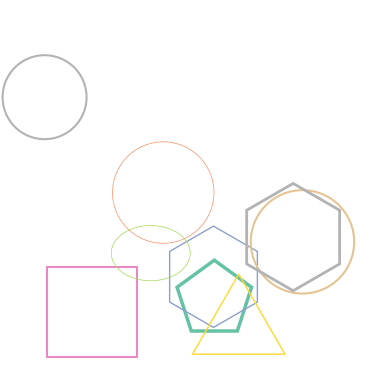[{"shape": "pentagon", "thickness": 2.5, "radius": 0.51, "center": [0.557, 0.222]}, {"shape": "circle", "thickness": 0.5, "radius": 0.66, "center": [0.424, 0.5]}, {"shape": "hexagon", "thickness": 1, "radius": 0.66, "center": [0.555, 0.281]}, {"shape": "square", "thickness": 1.5, "radius": 0.59, "center": [0.239, 0.19]}, {"shape": "oval", "thickness": 0.5, "radius": 0.51, "center": [0.392, 0.342]}, {"shape": "triangle", "thickness": 1, "radius": 0.69, "center": [0.62, 0.149]}, {"shape": "circle", "thickness": 1.5, "radius": 0.67, "center": [0.786, 0.372]}, {"shape": "circle", "thickness": 1.5, "radius": 0.55, "center": [0.116, 0.748]}, {"shape": "hexagon", "thickness": 2, "radius": 0.7, "center": [0.761, 0.384]}]